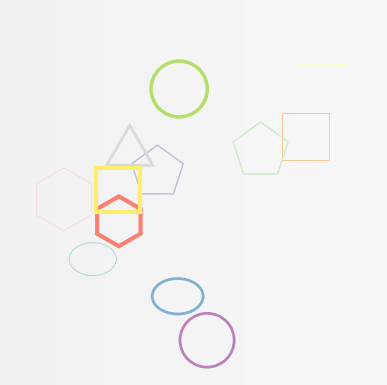[{"shape": "oval", "thickness": 0.5, "radius": 0.3, "center": [0.239, 0.327]}, {"shape": "square", "thickness": 0.5, "radius": 0.32, "center": [0.83, 0.898]}, {"shape": "pentagon", "thickness": 1, "radius": 0.35, "center": [0.406, 0.553]}, {"shape": "hexagon", "thickness": 3, "radius": 0.32, "center": [0.307, 0.425]}, {"shape": "oval", "thickness": 2, "radius": 0.33, "center": [0.458, 0.23]}, {"shape": "square", "thickness": 0.5, "radius": 0.3, "center": [0.788, 0.644]}, {"shape": "circle", "thickness": 2.5, "radius": 0.36, "center": [0.462, 0.769]}, {"shape": "hexagon", "thickness": 0.5, "radius": 0.41, "center": [0.165, 0.482]}, {"shape": "triangle", "thickness": 2, "radius": 0.35, "center": [0.335, 0.605]}, {"shape": "circle", "thickness": 2, "radius": 0.35, "center": [0.534, 0.116]}, {"shape": "pentagon", "thickness": 1, "radius": 0.37, "center": [0.672, 0.608]}, {"shape": "square", "thickness": 3, "radius": 0.29, "center": [0.304, 0.508]}]